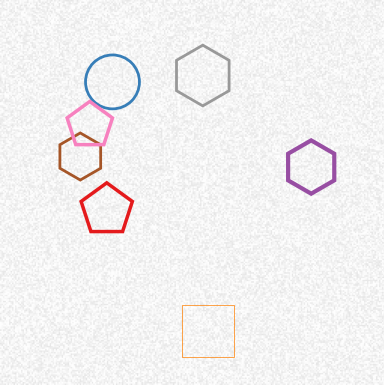[{"shape": "pentagon", "thickness": 2.5, "radius": 0.35, "center": [0.277, 0.455]}, {"shape": "circle", "thickness": 2, "radius": 0.35, "center": [0.292, 0.787]}, {"shape": "hexagon", "thickness": 3, "radius": 0.35, "center": [0.808, 0.566]}, {"shape": "square", "thickness": 0.5, "radius": 0.34, "center": [0.54, 0.14]}, {"shape": "hexagon", "thickness": 2, "radius": 0.31, "center": [0.209, 0.594]}, {"shape": "pentagon", "thickness": 2.5, "radius": 0.31, "center": [0.233, 0.674]}, {"shape": "hexagon", "thickness": 2, "radius": 0.39, "center": [0.527, 0.804]}]